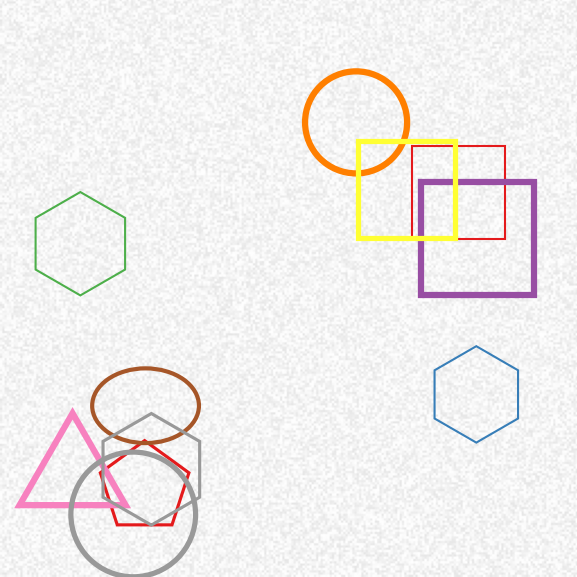[{"shape": "pentagon", "thickness": 1.5, "radius": 0.4, "center": [0.25, 0.156]}, {"shape": "square", "thickness": 1, "radius": 0.4, "center": [0.794, 0.666]}, {"shape": "hexagon", "thickness": 1, "radius": 0.42, "center": [0.825, 0.316]}, {"shape": "hexagon", "thickness": 1, "radius": 0.45, "center": [0.139, 0.577]}, {"shape": "square", "thickness": 3, "radius": 0.49, "center": [0.827, 0.587]}, {"shape": "circle", "thickness": 3, "radius": 0.44, "center": [0.617, 0.787]}, {"shape": "square", "thickness": 2.5, "radius": 0.42, "center": [0.704, 0.671]}, {"shape": "oval", "thickness": 2, "radius": 0.46, "center": [0.252, 0.297]}, {"shape": "triangle", "thickness": 3, "radius": 0.53, "center": [0.126, 0.177]}, {"shape": "circle", "thickness": 2.5, "radius": 0.54, "center": [0.231, 0.108]}, {"shape": "hexagon", "thickness": 1.5, "radius": 0.48, "center": [0.262, 0.186]}]